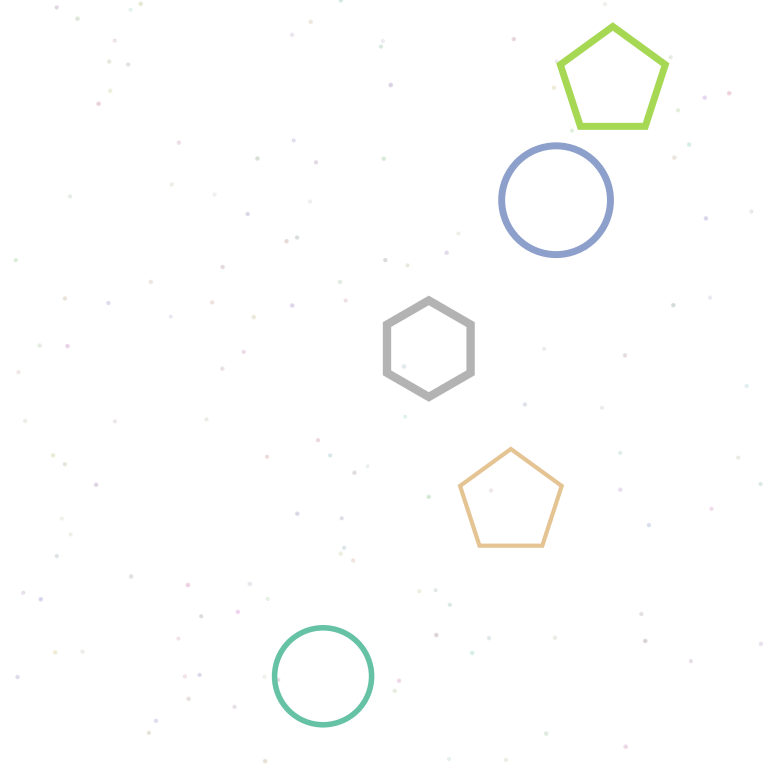[{"shape": "circle", "thickness": 2, "radius": 0.31, "center": [0.42, 0.122]}, {"shape": "circle", "thickness": 2.5, "radius": 0.35, "center": [0.722, 0.74]}, {"shape": "pentagon", "thickness": 2.5, "radius": 0.36, "center": [0.796, 0.894]}, {"shape": "pentagon", "thickness": 1.5, "radius": 0.35, "center": [0.663, 0.347]}, {"shape": "hexagon", "thickness": 3, "radius": 0.31, "center": [0.557, 0.547]}]